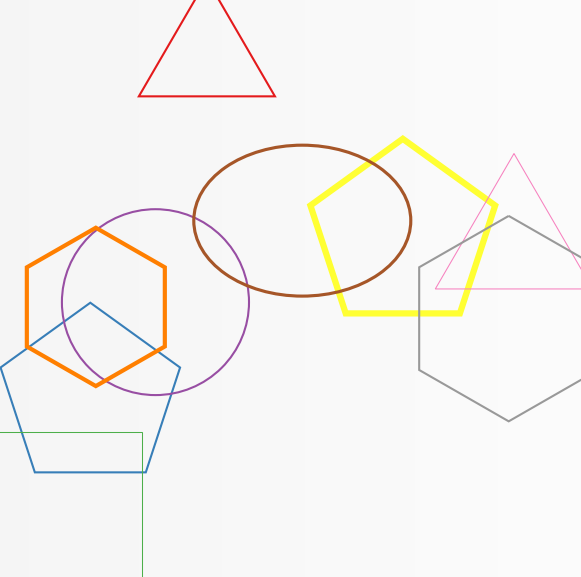[{"shape": "triangle", "thickness": 1, "radius": 0.68, "center": [0.356, 0.9]}, {"shape": "pentagon", "thickness": 1, "radius": 0.81, "center": [0.155, 0.313]}, {"shape": "square", "thickness": 0.5, "radius": 0.7, "center": [0.105, 0.111]}, {"shape": "circle", "thickness": 1, "radius": 0.8, "center": [0.267, 0.476]}, {"shape": "hexagon", "thickness": 2, "radius": 0.69, "center": [0.165, 0.468]}, {"shape": "pentagon", "thickness": 3, "radius": 0.84, "center": [0.693, 0.592]}, {"shape": "oval", "thickness": 1.5, "radius": 0.93, "center": [0.52, 0.617]}, {"shape": "triangle", "thickness": 0.5, "radius": 0.78, "center": [0.884, 0.577]}, {"shape": "hexagon", "thickness": 1, "radius": 0.89, "center": [0.875, 0.447]}]